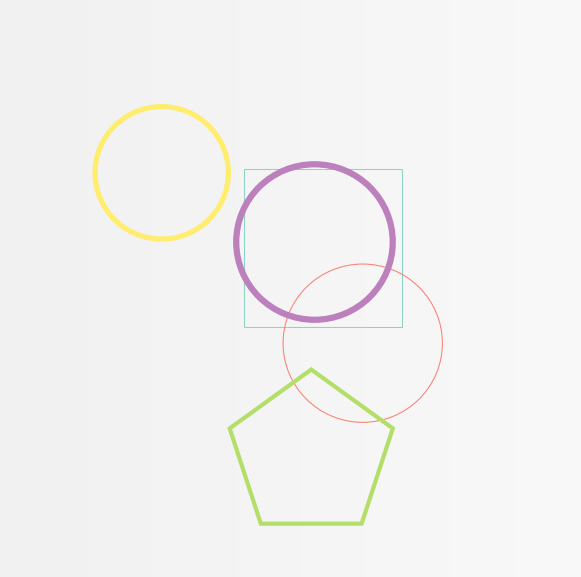[{"shape": "square", "thickness": 0.5, "radius": 0.68, "center": [0.555, 0.57]}, {"shape": "circle", "thickness": 0.5, "radius": 0.69, "center": [0.624, 0.405]}, {"shape": "pentagon", "thickness": 2, "radius": 0.74, "center": [0.535, 0.212]}, {"shape": "circle", "thickness": 3, "radius": 0.67, "center": [0.541, 0.58]}, {"shape": "circle", "thickness": 2.5, "radius": 0.57, "center": [0.278, 0.7]}]